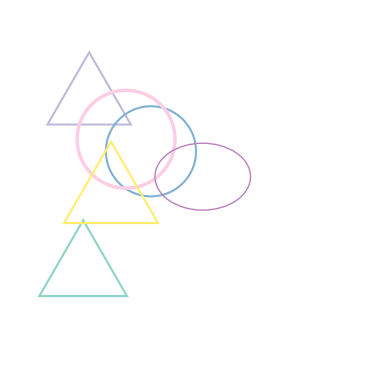[{"shape": "triangle", "thickness": 1.5, "radius": 0.66, "center": [0.216, 0.297]}, {"shape": "triangle", "thickness": 1.5, "radius": 0.63, "center": [0.232, 0.739]}, {"shape": "circle", "thickness": 1.5, "radius": 0.59, "center": [0.392, 0.607]}, {"shape": "circle", "thickness": 2.5, "radius": 0.64, "center": [0.327, 0.638]}, {"shape": "oval", "thickness": 1, "radius": 0.62, "center": [0.527, 0.541]}, {"shape": "triangle", "thickness": 1.5, "radius": 0.7, "center": [0.288, 0.491]}]